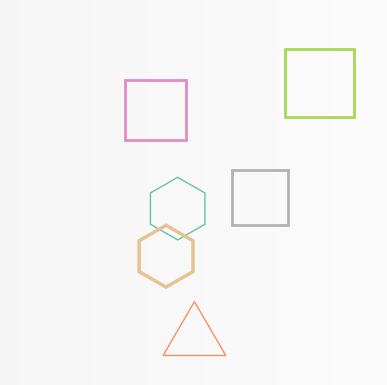[{"shape": "hexagon", "thickness": 1, "radius": 0.41, "center": [0.459, 0.458]}, {"shape": "triangle", "thickness": 1, "radius": 0.47, "center": [0.502, 0.123]}, {"shape": "square", "thickness": 2, "radius": 0.39, "center": [0.4, 0.714]}, {"shape": "square", "thickness": 2, "radius": 0.44, "center": [0.824, 0.785]}, {"shape": "hexagon", "thickness": 2.5, "radius": 0.4, "center": [0.429, 0.335]}, {"shape": "square", "thickness": 2, "radius": 0.36, "center": [0.671, 0.487]}]